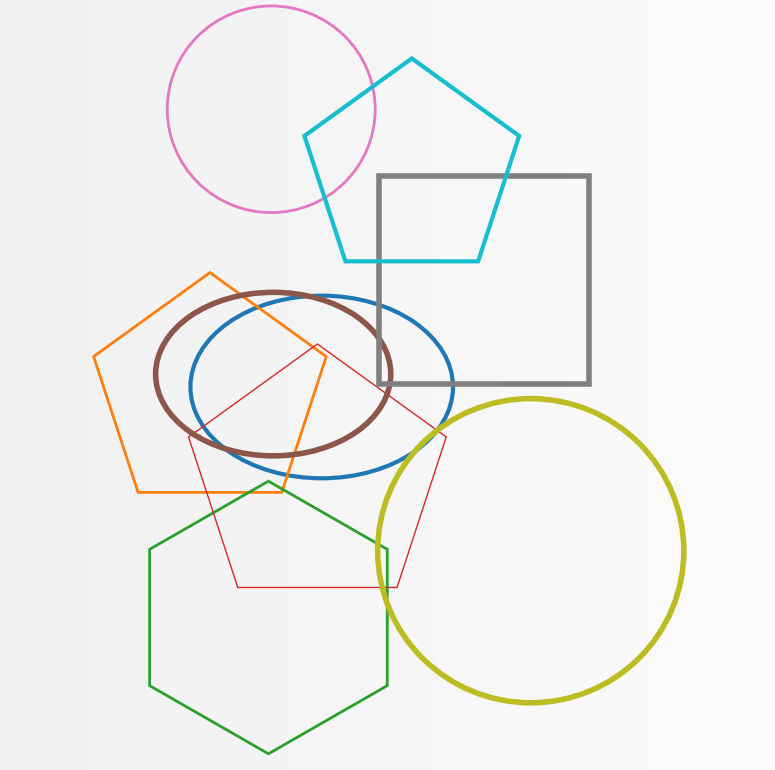[{"shape": "oval", "thickness": 1.5, "radius": 0.85, "center": [0.415, 0.497]}, {"shape": "pentagon", "thickness": 1, "radius": 0.79, "center": [0.271, 0.488]}, {"shape": "hexagon", "thickness": 1, "radius": 0.89, "center": [0.346, 0.198]}, {"shape": "pentagon", "thickness": 0.5, "radius": 0.87, "center": [0.41, 0.378]}, {"shape": "oval", "thickness": 2, "radius": 0.76, "center": [0.352, 0.514]}, {"shape": "circle", "thickness": 1, "radius": 0.67, "center": [0.35, 0.858]}, {"shape": "square", "thickness": 2, "radius": 0.68, "center": [0.624, 0.636]}, {"shape": "circle", "thickness": 2, "radius": 0.99, "center": [0.685, 0.285]}, {"shape": "pentagon", "thickness": 1.5, "radius": 0.73, "center": [0.531, 0.778]}]